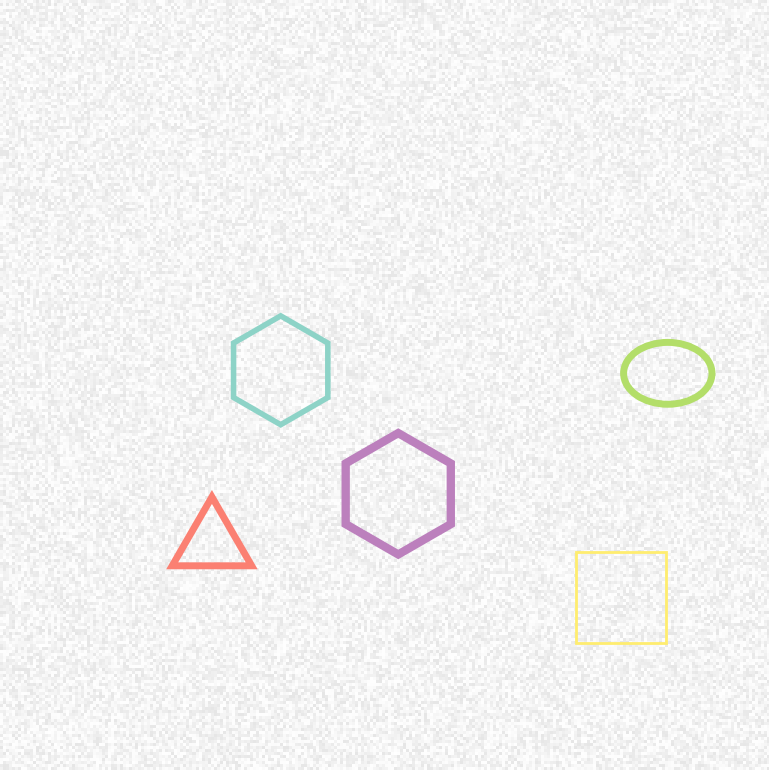[{"shape": "hexagon", "thickness": 2, "radius": 0.35, "center": [0.365, 0.519]}, {"shape": "triangle", "thickness": 2.5, "radius": 0.3, "center": [0.275, 0.295]}, {"shape": "oval", "thickness": 2.5, "radius": 0.29, "center": [0.867, 0.515]}, {"shape": "hexagon", "thickness": 3, "radius": 0.39, "center": [0.517, 0.359]}, {"shape": "square", "thickness": 1, "radius": 0.29, "center": [0.806, 0.224]}]